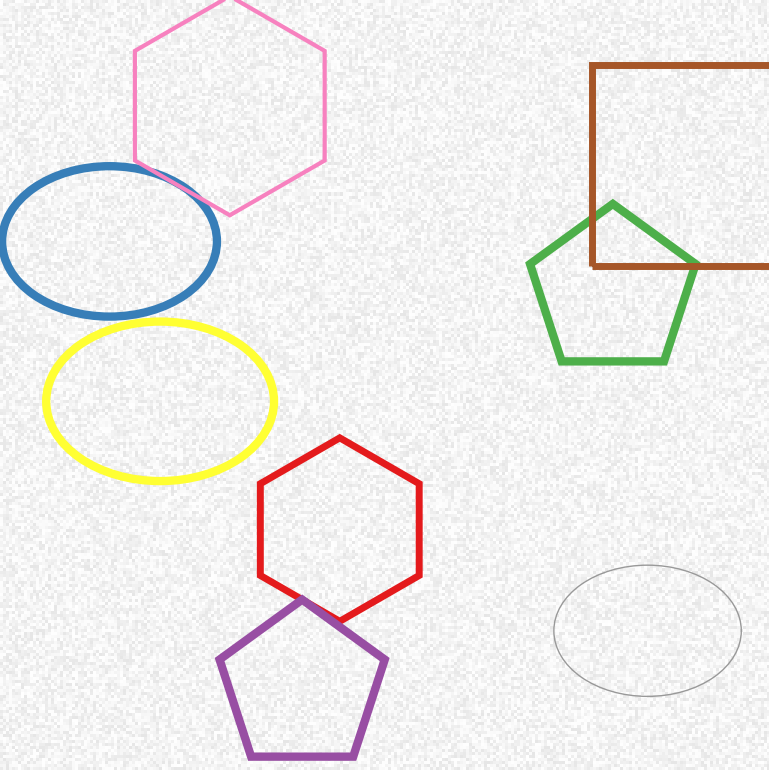[{"shape": "hexagon", "thickness": 2.5, "radius": 0.6, "center": [0.441, 0.312]}, {"shape": "oval", "thickness": 3, "radius": 0.7, "center": [0.142, 0.687]}, {"shape": "pentagon", "thickness": 3, "radius": 0.57, "center": [0.796, 0.622]}, {"shape": "pentagon", "thickness": 3, "radius": 0.56, "center": [0.392, 0.109]}, {"shape": "oval", "thickness": 3, "radius": 0.74, "center": [0.208, 0.479]}, {"shape": "square", "thickness": 2.5, "radius": 0.66, "center": [0.9, 0.785]}, {"shape": "hexagon", "thickness": 1.5, "radius": 0.71, "center": [0.298, 0.863]}, {"shape": "oval", "thickness": 0.5, "radius": 0.61, "center": [0.841, 0.181]}]